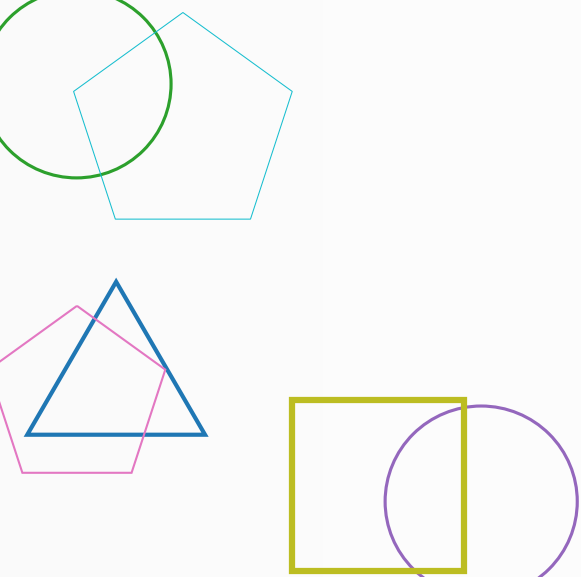[{"shape": "triangle", "thickness": 2, "radius": 0.88, "center": [0.2, 0.335]}, {"shape": "circle", "thickness": 1.5, "radius": 0.81, "center": [0.132, 0.854]}, {"shape": "circle", "thickness": 1.5, "radius": 0.83, "center": [0.828, 0.131]}, {"shape": "pentagon", "thickness": 1, "radius": 0.8, "center": [0.132, 0.31]}, {"shape": "square", "thickness": 3, "radius": 0.74, "center": [0.651, 0.159]}, {"shape": "pentagon", "thickness": 0.5, "radius": 0.99, "center": [0.315, 0.78]}]